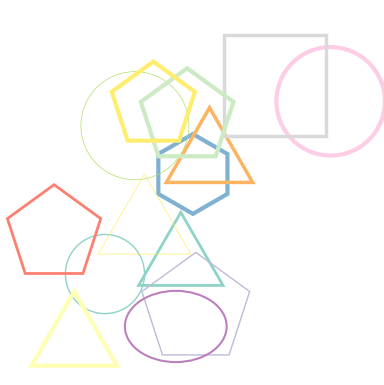[{"shape": "circle", "thickness": 1, "radius": 0.51, "center": [0.273, 0.288]}, {"shape": "triangle", "thickness": 2, "radius": 0.63, "center": [0.47, 0.322]}, {"shape": "triangle", "thickness": 3, "radius": 0.64, "center": [0.193, 0.114]}, {"shape": "pentagon", "thickness": 1, "radius": 0.74, "center": [0.508, 0.197]}, {"shape": "pentagon", "thickness": 2, "radius": 0.64, "center": [0.14, 0.393]}, {"shape": "hexagon", "thickness": 3, "radius": 0.52, "center": [0.501, 0.548]}, {"shape": "triangle", "thickness": 2.5, "radius": 0.65, "center": [0.544, 0.591]}, {"shape": "circle", "thickness": 0.5, "radius": 0.7, "center": [0.35, 0.674]}, {"shape": "circle", "thickness": 3, "radius": 0.7, "center": [0.859, 0.737]}, {"shape": "square", "thickness": 2.5, "radius": 0.66, "center": [0.714, 0.779]}, {"shape": "oval", "thickness": 1.5, "radius": 0.66, "center": [0.457, 0.152]}, {"shape": "pentagon", "thickness": 3, "radius": 0.63, "center": [0.486, 0.696]}, {"shape": "triangle", "thickness": 0.5, "radius": 0.69, "center": [0.375, 0.409]}, {"shape": "pentagon", "thickness": 3, "radius": 0.57, "center": [0.398, 0.727]}]